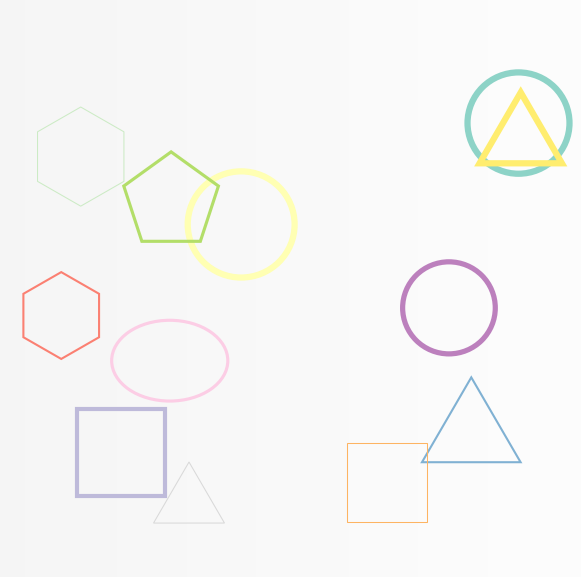[{"shape": "circle", "thickness": 3, "radius": 0.44, "center": [0.892, 0.786]}, {"shape": "circle", "thickness": 3, "radius": 0.46, "center": [0.415, 0.61]}, {"shape": "square", "thickness": 2, "radius": 0.38, "center": [0.208, 0.215]}, {"shape": "hexagon", "thickness": 1, "radius": 0.38, "center": [0.105, 0.453]}, {"shape": "triangle", "thickness": 1, "radius": 0.49, "center": [0.811, 0.248]}, {"shape": "square", "thickness": 0.5, "radius": 0.34, "center": [0.665, 0.164]}, {"shape": "pentagon", "thickness": 1.5, "radius": 0.43, "center": [0.294, 0.651]}, {"shape": "oval", "thickness": 1.5, "radius": 0.5, "center": [0.292, 0.375]}, {"shape": "triangle", "thickness": 0.5, "radius": 0.35, "center": [0.325, 0.129]}, {"shape": "circle", "thickness": 2.5, "radius": 0.4, "center": [0.772, 0.466]}, {"shape": "hexagon", "thickness": 0.5, "radius": 0.43, "center": [0.139, 0.728]}, {"shape": "triangle", "thickness": 3, "radius": 0.41, "center": [0.896, 0.757]}]